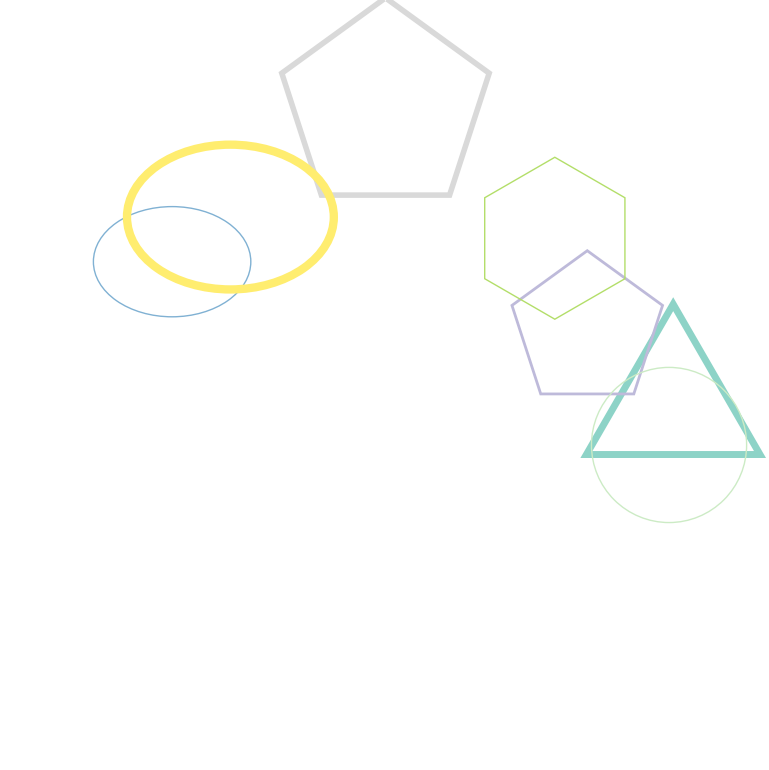[{"shape": "triangle", "thickness": 2.5, "radius": 0.65, "center": [0.874, 0.475]}, {"shape": "pentagon", "thickness": 1, "radius": 0.51, "center": [0.763, 0.572]}, {"shape": "oval", "thickness": 0.5, "radius": 0.51, "center": [0.224, 0.66]}, {"shape": "hexagon", "thickness": 0.5, "radius": 0.53, "center": [0.721, 0.691]}, {"shape": "pentagon", "thickness": 2, "radius": 0.71, "center": [0.501, 0.861]}, {"shape": "circle", "thickness": 0.5, "radius": 0.5, "center": [0.869, 0.422]}, {"shape": "oval", "thickness": 3, "radius": 0.67, "center": [0.299, 0.718]}]